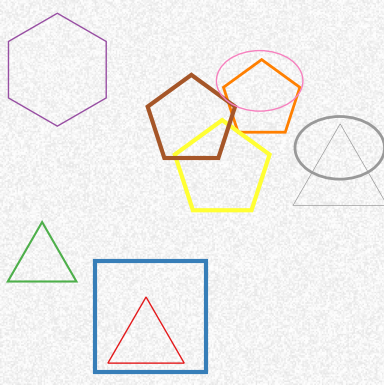[{"shape": "triangle", "thickness": 1, "radius": 0.57, "center": [0.379, 0.114]}, {"shape": "square", "thickness": 3, "radius": 0.72, "center": [0.391, 0.178]}, {"shape": "triangle", "thickness": 1.5, "radius": 0.51, "center": [0.109, 0.32]}, {"shape": "hexagon", "thickness": 1, "radius": 0.73, "center": [0.149, 0.819]}, {"shape": "pentagon", "thickness": 2, "radius": 0.52, "center": [0.68, 0.741]}, {"shape": "pentagon", "thickness": 3, "radius": 0.65, "center": [0.577, 0.559]}, {"shape": "pentagon", "thickness": 3, "radius": 0.6, "center": [0.497, 0.686]}, {"shape": "oval", "thickness": 1, "radius": 0.56, "center": [0.674, 0.79]}, {"shape": "triangle", "thickness": 0.5, "radius": 0.71, "center": [0.884, 0.537]}, {"shape": "oval", "thickness": 2, "radius": 0.58, "center": [0.882, 0.616]}]